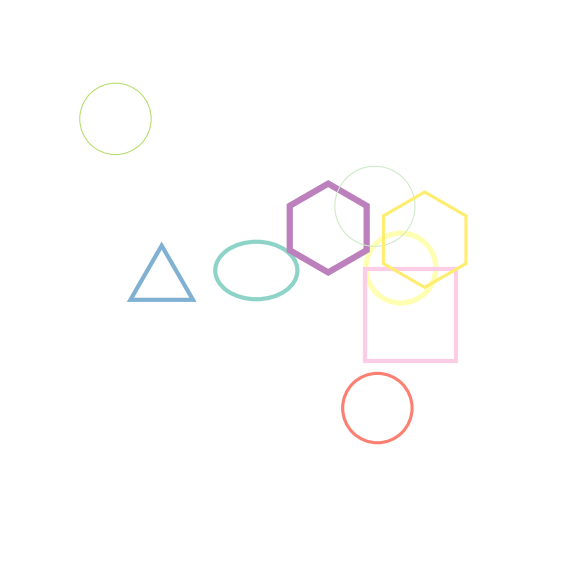[{"shape": "oval", "thickness": 2, "radius": 0.36, "center": [0.444, 0.531]}, {"shape": "circle", "thickness": 2.5, "radius": 0.3, "center": [0.694, 0.535]}, {"shape": "circle", "thickness": 1.5, "radius": 0.3, "center": [0.653, 0.293]}, {"shape": "triangle", "thickness": 2, "radius": 0.31, "center": [0.28, 0.511]}, {"shape": "circle", "thickness": 0.5, "radius": 0.31, "center": [0.2, 0.793]}, {"shape": "square", "thickness": 2, "radius": 0.4, "center": [0.711, 0.453]}, {"shape": "hexagon", "thickness": 3, "radius": 0.38, "center": [0.568, 0.604]}, {"shape": "circle", "thickness": 0.5, "radius": 0.35, "center": [0.649, 0.642]}, {"shape": "hexagon", "thickness": 1.5, "radius": 0.41, "center": [0.735, 0.584]}]